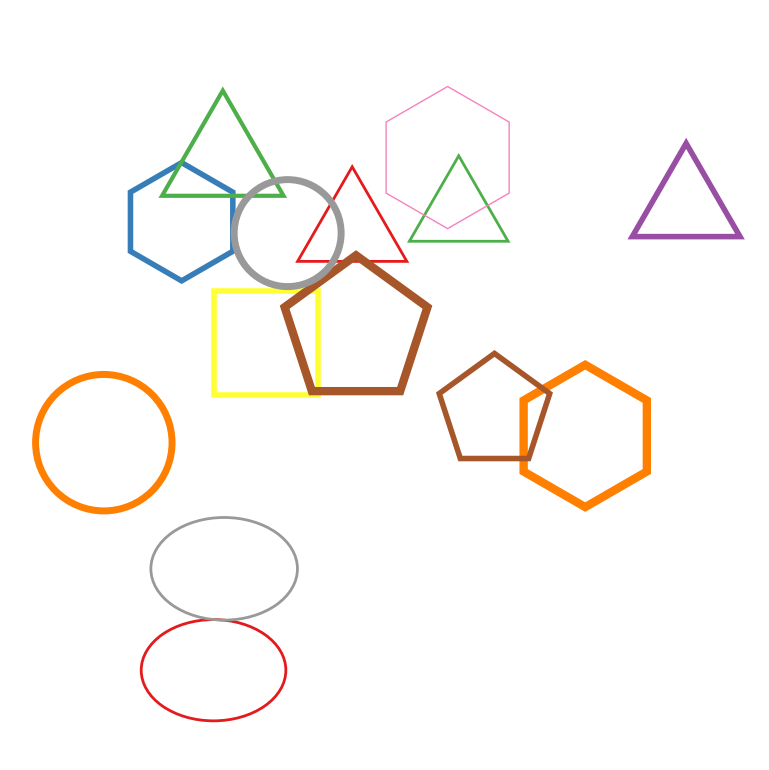[{"shape": "triangle", "thickness": 1, "radius": 0.41, "center": [0.457, 0.701]}, {"shape": "oval", "thickness": 1, "radius": 0.47, "center": [0.277, 0.13]}, {"shape": "hexagon", "thickness": 2, "radius": 0.38, "center": [0.236, 0.712]}, {"shape": "triangle", "thickness": 1.5, "radius": 0.46, "center": [0.289, 0.791]}, {"shape": "triangle", "thickness": 1, "radius": 0.37, "center": [0.596, 0.724]}, {"shape": "triangle", "thickness": 2, "radius": 0.4, "center": [0.891, 0.733]}, {"shape": "hexagon", "thickness": 3, "radius": 0.46, "center": [0.76, 0.434]}, {"shape": "circle", "thickness": 2.5, "radius": 0.44, "center": [0.135, 0.425]}, {"shape": "square", "thickness": 2, "radius": 0.34, "center": [0.346, 0.554]}, {"shape": "pentagon", "thickness": 3, "radius": 0.49, "center": [0.462, 0.571]}, {"shape": "pentagon", "thickness": 2, "radius": 0.38, "center": [0.642, 0.466]}, {"shape": "hexagon", "thickness": 0.5, "radius": 0.46, "center": [0.581, 0.795]}, {"shape": "oval", "thickness": 1, "radius": 0.48, "center": [0.291, 0.261]}, {"shape": "circle", "thickness": 2.5, "radius": 0.35, "center": [0.374, 0.697]}]